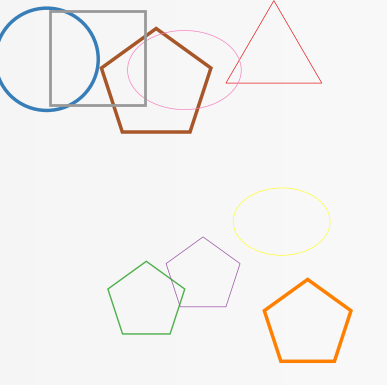[{"shape": "triangle", "thickness": 0.5, "radius": 0.71, "center": [0.707, 0.856]}, {"shape": "circle", "thickness": 2.5, "radius": 0.66, "center": [0.121, 0.846]}, {"shape": "pentagon", "thickness": 1, "radius": 0.52, "center": [0.378, 0.217]}, {"shape": "pentagon", "thickness": 0.5, "radius": 0.5, "center": [0.524, 0.284]}, {"shape": "pentagon", "thickness": 2.5, "radius": 0.59, "center": [0.794, 0.157]}, {"shape": "oval", "thickness": 0.5, "radius": 0.63, "center": [0.727, 0.424]}, {"shape": "pentagon", "thickness": 2.5, "radius": 0.74, "center": [0.403, 0.777]}, {"shape": "oval", "thickness": 0.5, "radius": 0.73, "center": [0.476, 0.818]}, {"shape": "square", "thickness": 2, "radius": 0.61, "center": [0.251, 0.849]}]